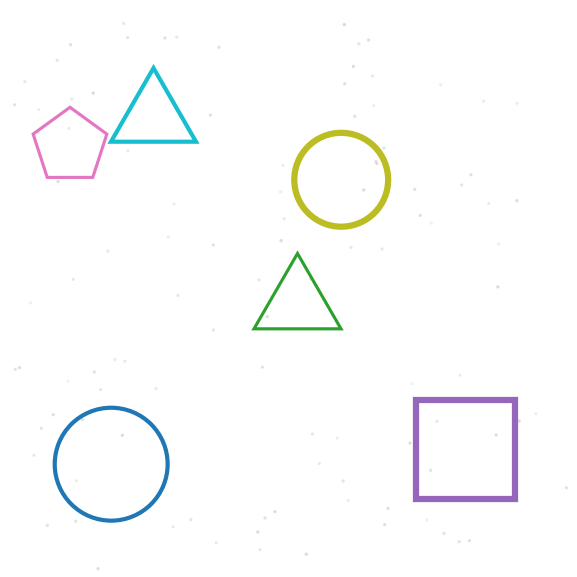[{"shape": "circle", "thickness": 2, "radius": 0.49, "center": [0.193, 0.195]}, {"shape": "triangle", "thickness": 1.5, "radius": 0.43, "center": [0.515, 0.473]}, {"shape": "square", "thickness": 3, "radius": 0.43, "center": [0.807, 0.221]}, {"shape": "pentagon", "thickness": 1.5, "radius": 0.34, "center": [0.121, 0.746]}, {"shape": "circle", "thickness": 3, "radius": 0.41, "center": [0.591, 0.688]}, {"shape": "triangle", "thickness": 2, "radius": 0.43, "center": [0.266, 0.796]}]